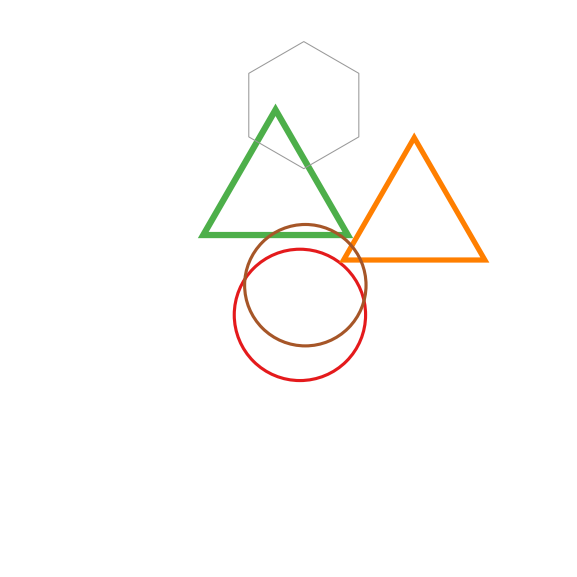[{"shape": "circle", "thickness": 1.5, "radius": 0.57, "center": [0.519, 0.454]}, {"shape": "triangle", "thickness": 3, "radius": 0.72, "center": [0.477, 0.664]}, {"shape": "triangle", "thickness": 2.5, "radius": 0.71, "center": [0.717, 0.62]}, {"shape": "circle", "thickness": 1.5, "radius": 0.53, "center": [0.529, 0.505]}, {"shape": "hexagon", "thickness": 0.5, "radius": 0.55, "center": [0.526, 0.817]}]